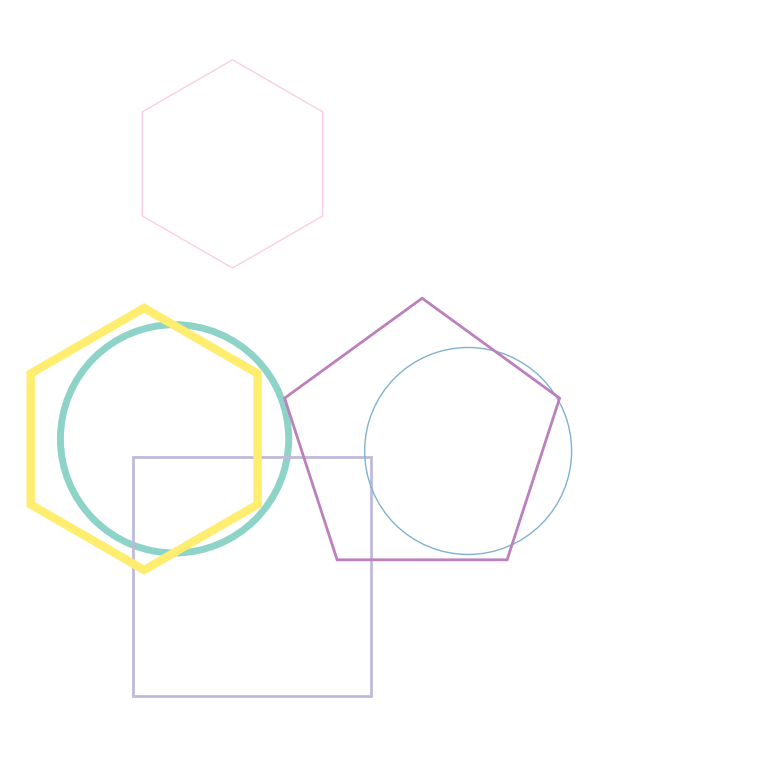[{"shape": "circle", "thickness": 2.5, "radius": 0.74, "center": [0.227, 0.43]}, {"shape": "square", "thickness": 1, "radius": 0.77, "center": [0.327, 0.252]}, {"shape": "circle", "thickness": 0.5, "radius": 0.67, "center": [0.608, 0.414]}, {"shape": "hexagon", "thickness": 0.5, "radius": 0.68, "center": [0.302, 0.787]}, {"shape": "pentagon", "thickness": 1, "radius": 0.94, "center": [0.548, 0.425]}, {"shape": "hexagon", "thickness": 3, "radius": 0.85, "center": [0.187, 0.43]}]